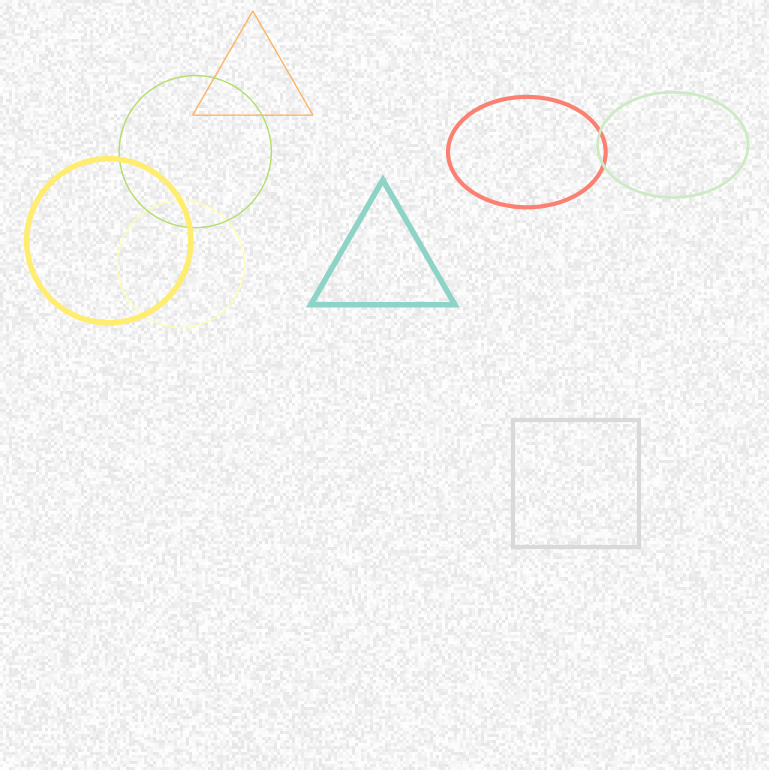[{"shape": "triangle", "thickness": 2, "radius": 0.54, "center": [0.497, 0.658]}, {"shape": "circle", "thickness": 0.5, "radius": 0.41, "center": [0.235, 0.657]}, {"shape": "oval", "thickness": 1.5, "radius": 0.51, "center": [0.684, 0.802]}, {"shape": "triangle", "thickness": 0.5, "radius": 0.45, "center": [0.328, 0.896]}, {"shape": "circle", "thickness": 0.5, "radius": 0.49, "center": [0.254, 0.803]}, {"shape": "square", "thickness": 1.5, "radius": 0.41, "center": [0.748, 0.372]}, {"shape": "oval", "thickness": 1, "radius": 0.49, "center": [0.874, 0.812]}, {"shape": "circle", "thickness": 2, "radius": 0.53, "center": [0.141, 0.687]}]